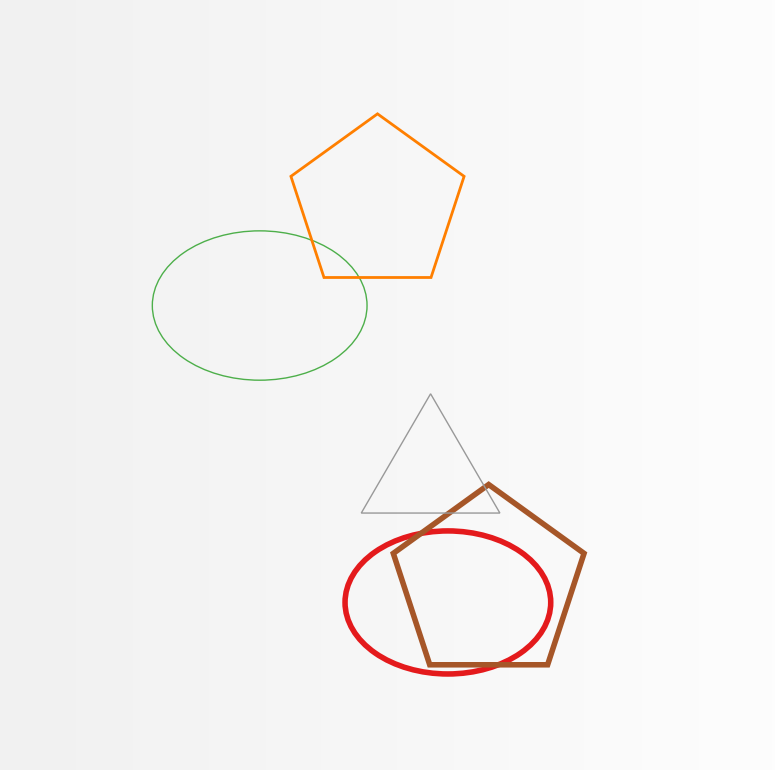[{"shape": "oval", "thickness": 2, "radius": 0.66, "center": [0.578, 0.218]}, {"shape": "oval", "thickness": 0.5, "radius": 0.69, "center": [0.335, 0.603]}, {"shape": "pentagon", "thickness": 1, "radius": 0.59, "center": [0.487, 0.735]}, {"shape": "pentagon", "thickness": 2, "radius": 0.65, "center": [0.631, 0.241]}, {"shape": "triangle", "thickness": 0.5, "radius": 0.52, "center": [0.556, 0.385]}]